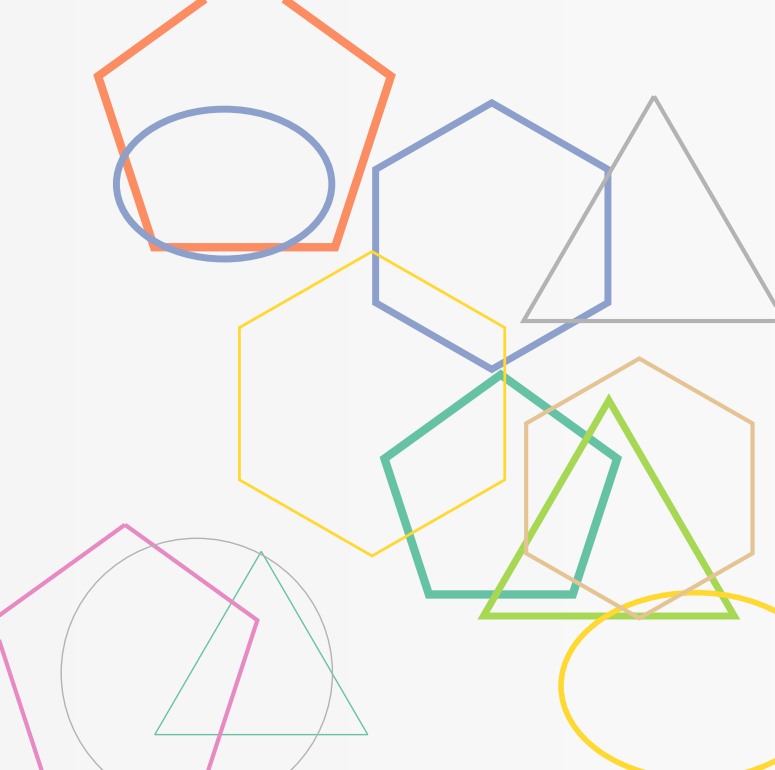[{"shape": "triangle", "thickness": 0.5, "radius": 0.79, "center": [0.337, 0.125]}, {"shape": "pentagon", "thickness": 3, "radius": 0.79, "center": [0.646, 0.356]}, {"shape": "pentagon", "thickness": 3, "radius": 0.99, "center": [0.316, 0.84]}, {"shape": "oval", "thickness": 2.5, "radius": 0.69, "center": [0.289, 0.761]}, {"shape": "hexagon", "thickness": 2.5, "radius": 0.87, "center": [0.635, 0.693]}, {"shape": "pentagon", "thickness": 1.5, "radius": 0.9, "center": [0.161, 0.139]}, {"shape": "triangle", "thickness": 2.5, "radius": 0.93, "center": [0.786, 0.293]}, {"shape": "oval", "thickness": 2, "radius": 0.87, "center": [0.897, 0.109]}, {"shape": "hexagon", "thickness": 1, "radius": 0.99, "center": [0.48, 0.476]}, {"shape": "hexagon", "thickness": 1.5, "radius": 0.84, "center": [0.825, 0.366]}, {"shape": "circle", "thickness": 0.5, "radius": 0.88, "center": [0.254, 0.126]}, {"shape": "triangle", "thickness": 1.5, "radius": 0.97, "center": [0.844, 0.68]}]